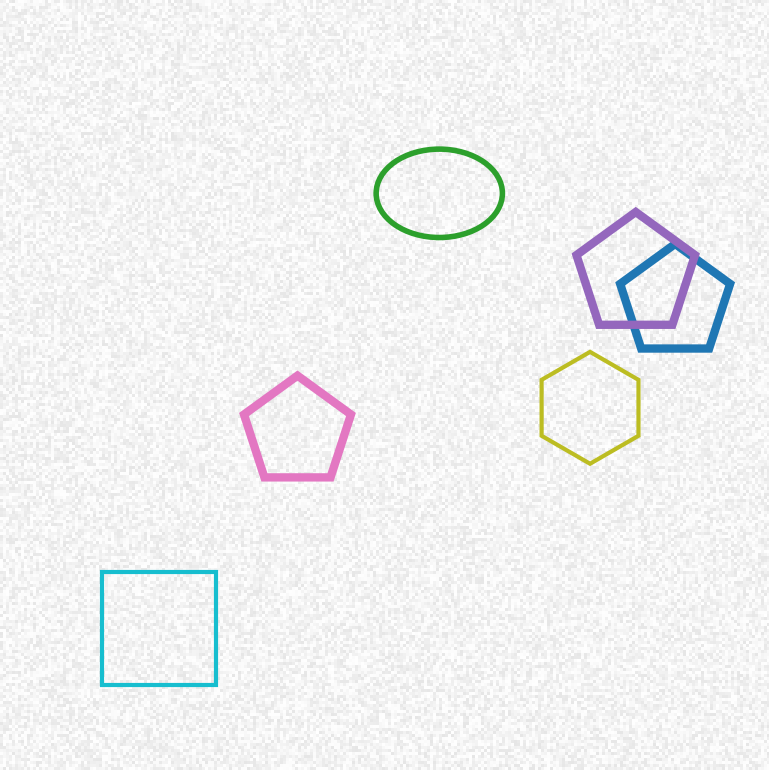[{"shape": "pentagon", "thickness": 3, "radius": 0.38, "center": [0.877, 0.608]}, {"shape": "oval", "thickness": 2, "radius": 0.41, "center": [0.571, 0.749]}, {"shape": "pentagon", "thickness": 3, "radius": 0.4, "center": [0.826, 0.644]}, {"shape": "pentagon", "thickness": 3, "radius": 0.37, "center": [0.386, 0.439]}, {"shape": "hexagon", "thickness": 1.5, "radius": 0.36, "center": [0.766, 0.47]}, {"shape": "square", "thickness": 1.5, "radius": 0.37, "center": [0.207, 0.184]}]